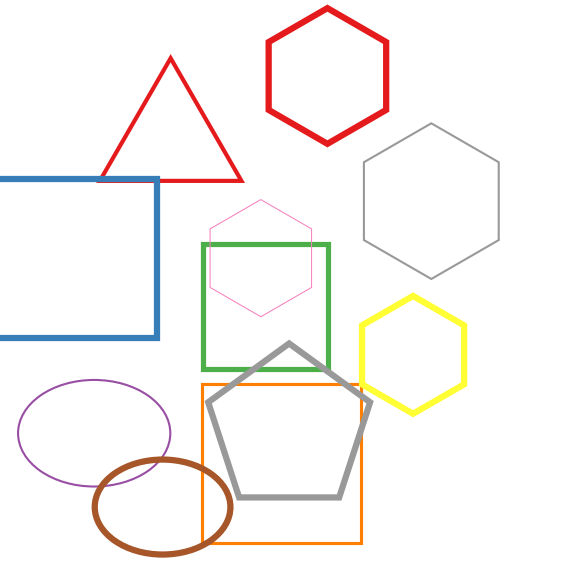[{"shape": "triangle", "thickness": 2, "radius": 0.71, "center": [0.295, 0.757]}, {"shape": "hexagon", "thickness": 3, "radius": 0.59, "center": [0.567, 0.868]}, {"shape": "square", "thickness": 3, "radius": 0.69, "center": [0.134, 0.551]}, {"shape": "square", "thickness": 2.5, "radius": 0.54, "center": [0.46, 0.468]}, {"shape": "oval", "thickness": 1, "radius": 0.66, "center": [0.163, 0.249]}, {"shape": "square", "thickness": 1.5, "radius": 0.69, "center": [0.487, 0.197]}, {"shape": "hexagon", "thickness": 3, "radius": 0.51, "center": [0.715, 0.385]}, {"shape": "oval", "thickness": 3, "radius": 0.59, "center": [0.282, 0.121]}, {"shape": "hexagon", "thickness": 0.5, "radius": 0.51, "center": [0.452, 0.552]}, {"shape": "pentagon", "thickness": 3, "radius": 0.74, "center": [0.501, 0.257]}, {"shape": "hexagon", "thickness": 1, "radius": 0.67, "center": [0.747, 0.651]}]